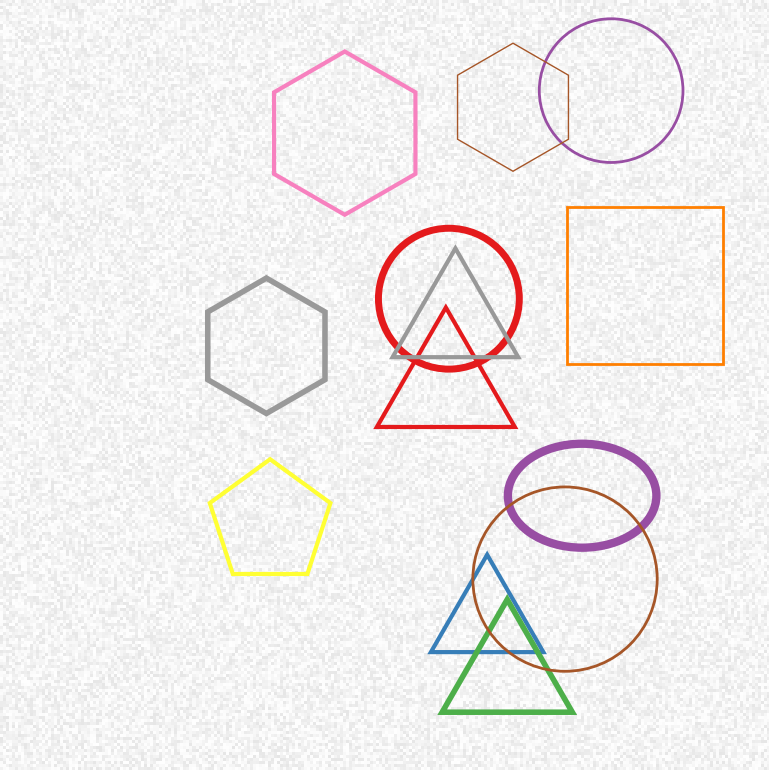[{"shape": "circle", "thickness": 2.5, "radius": 0.46, "center": [0.583, 0.612]}, {"shape": "triangle", "thickness": 1.5, "radius": 0.52, "center": [0.579, 0.497]}, {"shape": "triangle", "thickness": 1.5, "radius": 0.42, "center": [0.633, 0.195]}, {"shape": "triangle", "thickness": 2, "radius": 0.49, "center": [0.659, 0.124]}, {"shape": "circle", "thickness": 1, "radius": 0.47, "center": [0.794, 0.882]}, {"shape": "oval", "thickness": 3, "radius": 0.48, "center": [0.756, 0.356]}, {"shape": "square", "thickness": 1, "radius": 0.51, "center": [0.838, 0.629]}, {"shape": "pentagon", "thickness": 1.5, "radius": 0.41, "center": [0.351, 0.321]}, {"shape": "hexagon", "thickness": 0.5, "radius": 0.42, "center": [0.666, 0.861]}, {"shape": "circle", "thickness": 1, "radius": 0.6, "center": [0.734, 0.248]}, {"shape": "hexagon", "thickness": 1.5, "radius": 0.53, "center": [0.448, 0.827]}, {"shape": "triangle", "thickness": 1.5, "radius": 0.47, "center": [0.591, 0.583]}, {"shape": "hexagon", "thickness": 2, "radius": 0.44, "center": [0.346, 0.551]}]